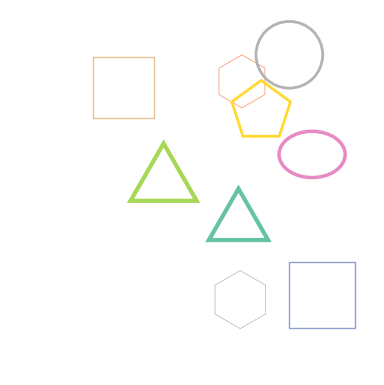[{"shape": "triangle", "thickness": 3, "radius": 0.44, "center": [0.619, 0.421]}, {"shape": "hexagon", "thickness": 0.5, "radius": 0.34, "center": [0.628, 0.789]}, {"shape": "square", "thickness": 1, "radius": 0.43, "center": [0.838, 0.233]}, {"shape": "oval", "thickness": 2.5, "radius": 0.43, "center": [0.811, 0.599]}, {"shape": "triangle", "thickness": 3, "radius": 0.5, "center": [0.425, 0.528]}, {"shape": "pentagon", "thickness": 2, "radius": 0.4, "center": [0.678, 0.711]}, {"shape": "square", "thickness": 1, "radius": 0.4, "center": [0.321, 0.772]}, {"shape": "hexagon", "thickness": 0.5, "radius": 0.38, "center": [0.624, 0.222]}, {"shape": "circle", "thickness": 2, "radius": 0.43, "center": [0.752, 0.858]}]